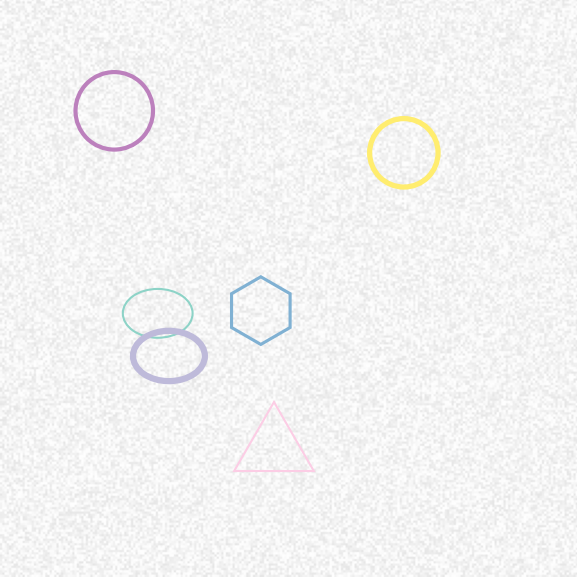[{"shape": "oval", "thickness": 1, "radius": 0.3, "center": [0.273, 0.457]}, {"shape": "oval", "thickness": 3, "radius": 0.31, "center": [0.293, 0.383]}, {"shape": "hexagon", "thickness": 1.5, "radius": 0.29, "center": [0.452, 0.461]}, {"shape": "triangle", "thickness": 1, "radius": 0.4, "center": [0.474, 0.223]}, {"shape": "circle", "thickness": 2, "radius": 0.34, "center": [0.198, 0.807]}, {"shape": "circle", "thickness": 2.5, "radius": 0.3, "center": [0.699, 0.735]}]